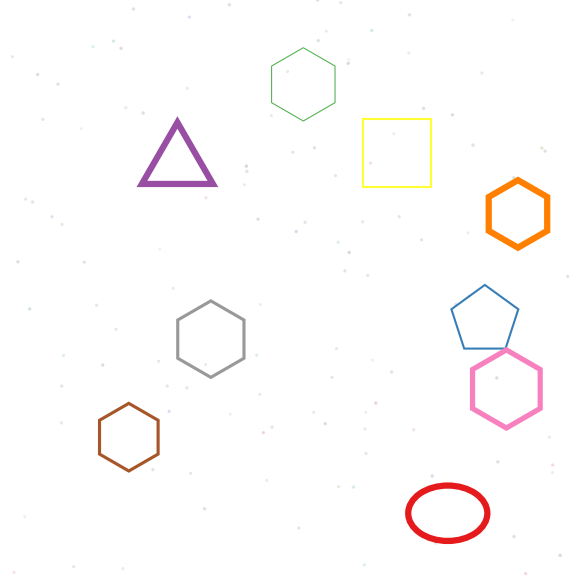[{"shape": "oval", "thickness": 3, "radius": 0.34, "center": [0.775, 0.11]}, {"shape": "pentagon", "thickness": 1, "radius": 0.3, "center": [0.84, 0.445]}, {"shape": "hexagon", "thickness": 0.5, "radius": 0.32, "center": [0.525, 0.853]}, {"shape": "triangle", "thickness": 3, "radius": 0.35, "center": [0.307, 0.716]}, {"shape": "hexagon", "thickness": 3, "radius": 0.29, "center": [0.897, 0.629]}, {"shape": "square", "thickness": 1, "radius": 0.29, "center": [0.688, 0.735]}, {"shape": "hexagon", "thickness": 1.5, "radius": 0.29, "center": [0.223, 0.242]}, {"shape": "hexagon", "thickness": 2.5, "radius": 0.34, "center": [0.877, 0.326]}, {"shape": "hexagon", "thickness": 1.5, "radius": 0.33, "center": [0.365, 0.412]}]